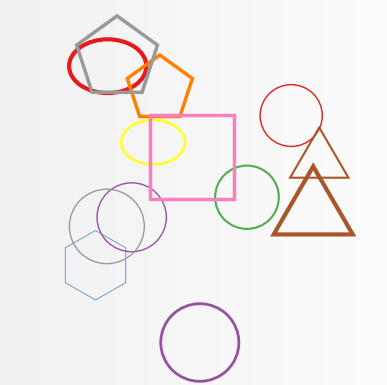[{"shape": "circle", "thickness": 1, "radius": 0.4, "center": [0.751, 0.7]}, {"shape": "oval", "thickness": 3, "radius": 0.5, "center": [0.278, 0.828]}, {"shape": "hexagon", "thickness": 0.5, "radius": 0.45, "center": [0.246, 0.311]}, {"shape": "circle", "thickness": 1.5, "radius": 0.41, "center": [0.637, 0.488]}, {"shape": "circle", "thickness": 2, "radius": 0.5, "center": [0.516, 0.11]}, {"shape": "circle", "thickness": 1, "radius": 0.45, "center": [0.34, 0.436]}, {"shape": "pentagon", "thickness": 2.5, "radius": 0.44, "center": [0.412, 0.769]}, {"shape": "oval", "thickness": 2, "radius": 0.41, "center": [0.395, 0.63]}, {"shape": "triangle", "thickness": 1.5, "radius": 0.43, "center": [0.824, 0.582]}, {"shape": "triangle", "thickness": 3, "radius": 0.59, "center": [0.808, 0.45]}, {"shape": "square", "thickness": 2.5, "radius": 0.55, "center": [0.495, 0.591]}, {"shape": "circle", "thickness": 1, "radius": 0.48, "center": [0.276, 0.412]}, {"shape": "pentagon", "thickness": 2.5, "radius": 0.55, "center": [0.302, 0.849]}]